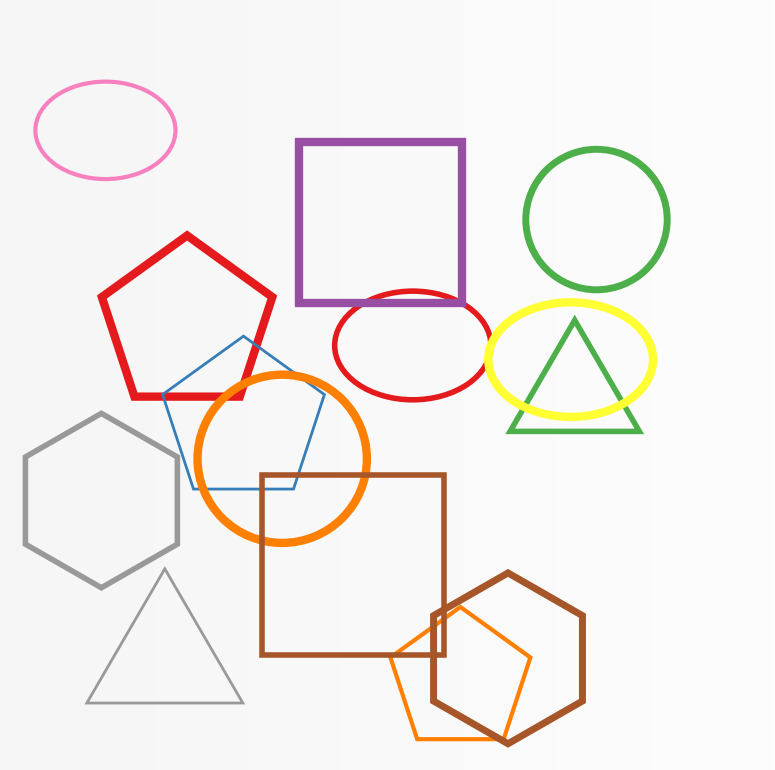[{"shape": "oval", "thickness": 2, "radius": 0.5, "center": [0.533, 0.551]}, {"shape": "pentagon", "thickness": 3, "radius": 0.58, "center": [0.241, 0.578]}, {"shape": "pentagon", "thickness": 1, "radius": 0.55, "center": [0.314, 0.454]}, {"shape": "circle", "thickness": 2.5, "radius": 0.46, "center": [0.77, 0.715]}, {"shape": "triangle", "thickness": 2, "radius": 0.48, "center": [0.742, 0.488]}, {"shape": "square", "thickness": 3, "radius": 0.52, "center": [0.491, 0.711]}, {"shape": "circle", "thickness": 3, "radius": 0.55, "center": [0.364, 0.404]}, {"shape": "pentagon", "thickness": 1.5, "radius": 0.47, "center": [0.594, 0.117]}, {"shape": "oval", "thickness": 3, "radius": 0.53, "center": [0.736, 0.533]}, {"shape": "hexagon", "thickness": 2.5, "radius": 0.55, "center": [0.655, 0.145]}, {"shape": "square", "thickness": 2, "radius": 0.59, "center": [0.456, 0.267]}, {"shape": "oval", "thickness": 1.5, "radius": 0.45, "center": [0.136, 0.831]}, {"shape": "hexagon", "thickness": 2, "radius": 0.57, "center": [0.131, 0.35]}, {"shape": "triangle", "thickness": 1, "radius": 0.58, "center": [0.213, 0.145]}]